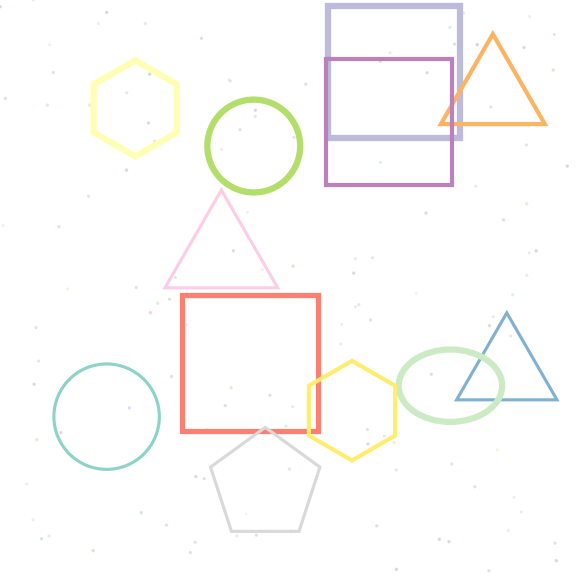[{"shape": "circle", "thickness": 1.5, "radius": 0.46, "center": [0.185, 0.278]}, {"shape": "hexagon", "thickness": 3, "radius": 0.42, "center": [0.234, 0.811]}, {"shape": "square", "thickness": 3, "radius": 0.57, "center": [0.682, 0.874]}, {"shape": "square", "thickness": 2.5, "radius": 0.59, "center": [0.432, 0.37]}, {"shape": "triangle", "thickness": 1.5, "radius": 0.5, "center": [0.878, 0.357]}, {"shape": "triangle", "thickness": 2, "radius": 0.52, "center": [0.853, 0.836]}, {"shape": "circle", "thickness": 3, "radius": 0.4, "center": [0.439, 0.746]}, {"shape": "triangle", "thickness": 1.5, "radius": 0.56, "center": [0.383, 0.557]}, {"shape": "pentagon", "thickness": 1.5, "radius": 0.5, "center": [0.459, 0.16]}, {"shape": "square", "thickness": 2, "radius": 0.55, "center": [0.674, 0.788]}, {"shape": "oval", "thickness": 3, "radius": 0.45, "center": [0.78, 0.331]}, {"shape": "hexagon", "thickness": 2, "radius": 0.43, "center": [0.61, 0.288]}]